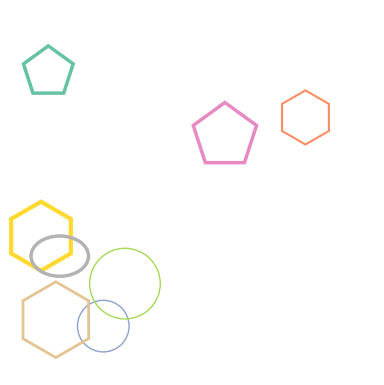[{"shape": "pentagon", "thickness": 2.5, "radius": 0.34, "center": [0.126, 0.813]}, {"shape": "hexagon", "thickness": 1.5, "radius": 0.35, "center": [0.793, 0.695]}, {"shape": "circle", "thickness": 1, "radius": 0.34, "center": [0.268, 0.153]}, {"shape": "pentagon", "thickness": 2.5, "radius": 0.43, "center": [0.584, 0.647]}, {"shape": "circle", "thickness": 1, "radius": 0.46, "center": [0.325, 0.263]}, {"shape": "hexagon", "thickness": 3, "radius": 0.45, "center": [0.107, 0.387]}, {"shape": "hexagon", "thickness": 2, "radius": 0.49, "center": [0.145, 0.17]}, {"shape": "oval", "thickness": 2.5, "radius": 0.37, "center": [0.155, 0.335]}]